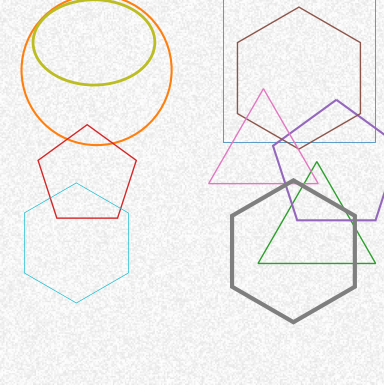[{"shape": "square", "thickness": 0.5, "radius": 0.98, "center": [0.777, 0.829]}, {"shape": "circle", "thickness": 1.5, "radius": 0.97, "center": [0.251, 0.818]}, {"shape": "triangle", "thickness": 1, "radius": 0.88, "center": [0.823, 0.404]}, {"shape": "pentagon", "thickness": 1, "radius": 0.67, "center": [0.226, 0.542]}, {"shape": "pentagon", "thickness": 1.5, "radius": 0.87, "center": [0.874, 0.568]}, {"shape": "hexagon", "thickness": 1, "radius": 0.92, "center": [0.776, 0.797]}, {"shape": "triangle", "thickness": 1, "radius": 0.82, "center": [0.684, 0.605]}, {"shape": "hexagon", "thickness": 3, "radius": 0.92, "center": [0.762, 0.347]}, {"shape": "oval", "thickness": 2, "radius": 0.79, "center": [0.244, 0.89]}, {"shape": "hexagon", "thickness": 0.5, "radius": 0.78, "center": [0.198, 0.369]}]